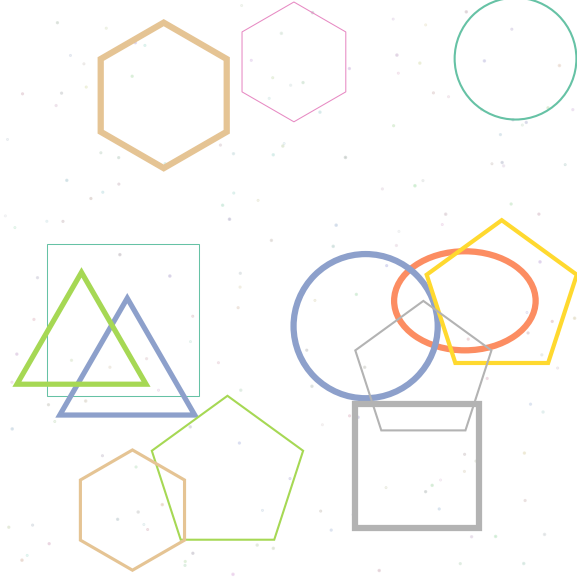[{"shape": "circle", "thickness": 1, "radius": 0.53, "center": [0.893, 0.898]}, {"shape": "square", "thickness": 0.5, "radius": 0.66, "center": [0.213, 0.445]}, {"shape": "oval", "thickness": 3, "radius": 0.61, "center": [0.805, 0.478]}, {"shape": "circle", "thickness": 3, "radius": 0.62, "center": [0.633, 0.434]}, {"shape": "triangle", "thickness": 2.5, "radius": 0.67, "center": [0.22, 0.348]}, {"shape": "hexagon", "thickness": 0.5, "radius": 0.52, "center": [0.509, 0.892]}, {"shape": "pentagon", "thickness": 1, "radius": 0.69, "center": [0.394, 0.176]}, {"shape": "triangle", "thickness": 2.5, "radius": 0.65, "center": [0.141, 0.398]}, {"shape": "pentagon", "thickness": 2, "radius": 0.68, "center": [0.869, 0.481]}, {"shape": "hexagon", "thickness": 3, "radius": 0.63, "center": [0.283, 0.834]}, {"shape": "hexagon", "thickness": 1.5, "radius": 0.52, "center": [0.229, 0.116]}, {"shape": "pentagon", "thickness": 1, "radius": 0.62, "center": [0.733, 0.354]}, {"shape": "square", "thickness": 3, "radius": 0.54, "center": [0.723, 0.193]}]